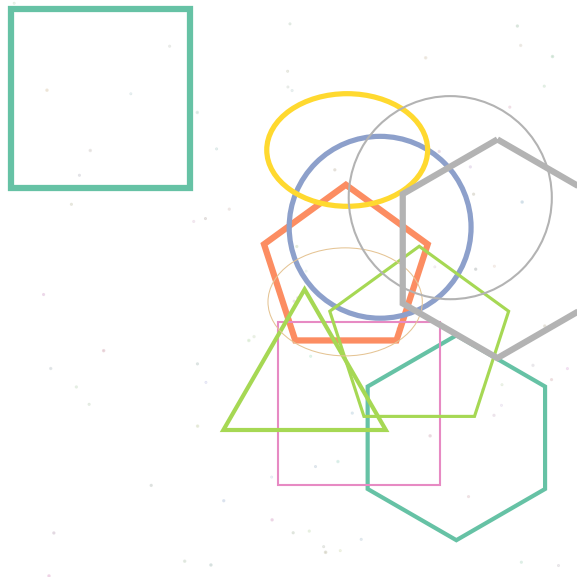[{"shape": "square", "thickness": 3, "radius": 0.77, "center": [0.174, 0.829]}, {"shape": "hexagon", "thickness": 2, "radius": 0.89, "center": [0.79, 0.241]}, {"shape": "pentagon", "thickness": 3, "radius": 0.74, "center": [0.599, 0.53]}, {"shape": "circle", "thickness": 2.5, "radius": 0.79, "center": [0.658, 0.606]}, {"shape": "square", "thickness": 1, "radius": 0.7, "center": [0.622, 0.301]}, {"shape": "triangle", "thickness": 2, "radius": 0.81, "center": [0.527, 0.336]}, {"shape": "pentagon", "thickness": 1.5, "radius": 0.81, "center": [0.726, 0.41]}, {"shape": "oval", "thickness": 2.5, "radius": 0.7, "center": [0.601, 0.739]}, {"shape": "oval", "thickness": 0.5, "radius": 0.67, "center": [0.598, 0.476]}, {"shape": "circle", "thickness": 1, "radius": 0.88, "center": [0.78, 0.657]}, {"shape": "hexagon", "thickness": 3, "radius": 0.95, "center": [0.861, 0.568]}]